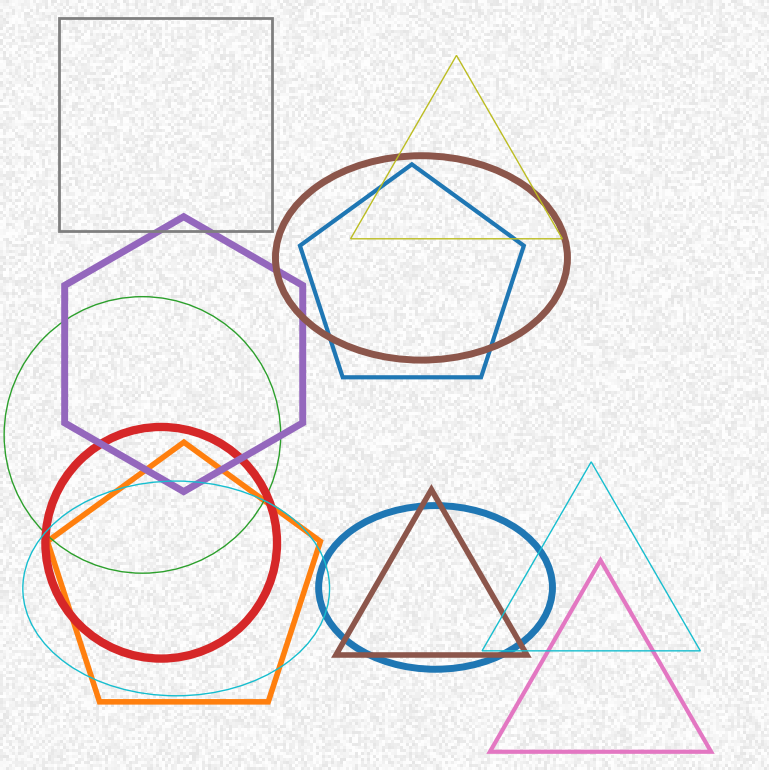[{"shape": "oval", "thickness": 2.5, "radius": 0.76, "center": [0.566, 0.237]}, {"shape": "pentagon", "thickness": 1.5, "radius": 0.76, "center": [0.535, 0.634]}, {"shape": "pentagon", "thickness": 2, "radius": 0.93, "center": [0.239, 0.239]}, {"shape": "circle", "thickness": 0.5, "radius": 0.9, "center": [0.185, 0.435]}, {"shape": "circle", "thickness": 3, "radius": 0.75, "center": [0.209, 0.295]}, {"shape": "hexagon", "thickness": 2.5, "radius": 0.89, "center": [0.239, 0.54]}, {"shape": "triangle", "thickness": 2, "radius": 0.72, "center": [0.56, 0.221]}, {"shape": "oval", "thickness": 2.5, "radius": 0.95, "center": [0.547, 0.665]}, {"shape": "triangle", "thickness": 1.5, "radius": 0.83, "center": [0.78, 0.107]}, {"shape": "square", "thickness": 1, "radius": 0.69, "center": [0.215, 0.839]}, {"shape": "triangle", "thickness": 0.5, "radius": 0.79, "center": [0.593, 0.769]}, {"shape": "triangle", "thickness": 0.5, "radius": 0.82, "center": [0.768, 0.237]}, {"shape": "oval", "thickness": 0.5, "radius": 1.0, "center": [0.229, 0.236]}]